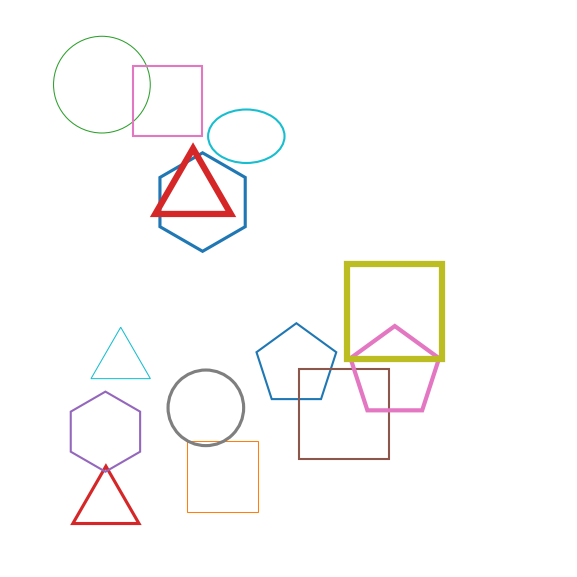[{"shape": "hexagon", "thickness": 1.5, "radius": 0.43, "center": [0.351, 0.649]}, {"shape": "pentagon", "thickness": 1, "radius": 0.36, "center": [0.513, 0.367]}, {"shape": "square", "thickness": 0.5, "radius": 0.31, "center": [0.386, 0.175]}, {"shape": "circle", "thickness": 0.5, "radius": 0.42, "center": [0.176, 0.853]}, {"shape": "triangle", "thickness": 1.5, "radius": 0.33, "center": [0.183, 0.126]}, {"shape": "triangle", "thickness": 3, "radius": 0.38, "center": [0.334, 0.666]}, {"shape": "hexagon", "thickness": 1, "radius": 0.35, "center": [0.183, 0.252]}, {"shape": "square", "thickness": 1, "radius": 0.39, "center": [0.595, 0.282]}, {"shape": "square", "thickness": 1, "radius": 0.3, "center": [0.289, 0.824]}, {"shape": "pentagon", "thickness": 2, "radius": 0.4, "center": [0.684, 0.354]}, {"shape": "circle", "thickness": 1.5, "radius": 0.33, "center": [0.356, 0.293]}, {"shape": "square", "thickness": 3, "radius": 0.41, "center": [0.684, 0.46]}, {"shape": "oval", "thickness": 1, "radius": 0.33, "center": [0.427, 0.763]}, {"shape": "triangle", "thickness": 0.5, "radius": 0.3, "center": [0.209, 0.373]}]